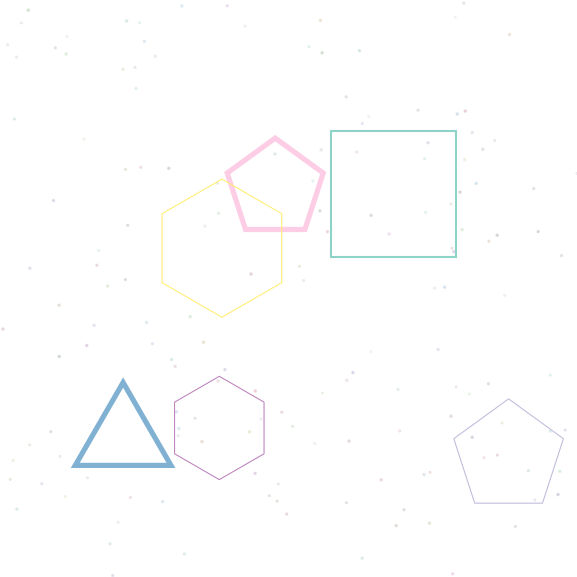[{"shape": "square", "thickness": 1, "radius": 0.54, "center": [0.681, 0.664]}, {"shape": "pentagon", "thickness": 0.5, "radius": 0.5, "center": [0.881, 0.209]}, {"shape": "triangle", "thickness": 2.5, "radius": 0.48, "center": [0.213, 0.241]}, {"shape": "pentagon", "thickness": 2.5, "radius": 0.44, "center": [0.477, 0.672]}, {"shape": "hexagon", "thickness": 0.5, "radius": 0.45, "center": [0.38, 0.258]}, {"shape": "hexagon", "thickness": 0.5, "radius": 0.6, "center": [0.384, 0.569]}]